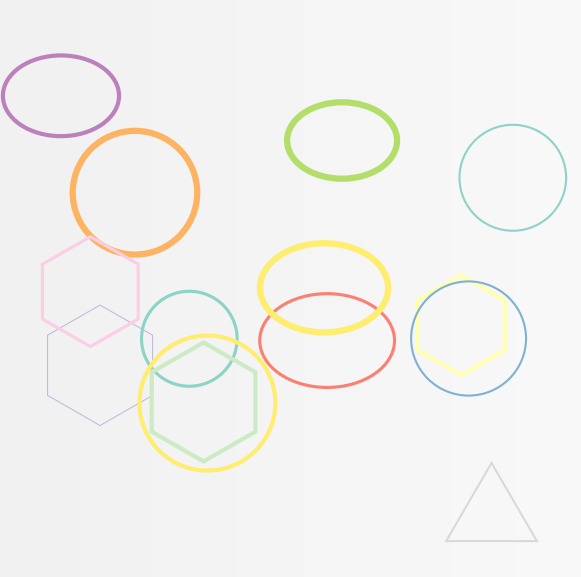[{"shape": "circle", "thickness": 1, "radius": 0.46, "center": [0.882, 0.691]}, {"shape": "circle", "thickness": 1.5, "radius": 0.41, "center": [0.326, 0.413]}, {"shape": "hexagon", "thickness": 2, "radius": 0.43, "center": [0.794, 0.436]}, {"shape": "hexagon", "thickness": 0.5, "radius": 0.52, "center": [0.172, 0.367]}, {"shape": "oval", "thickness": 1.5, "radius": 0.58, "center": [0.563, 0.409]}, {"shape": "circle", "thickness": 1, "radius": 0.49, "center": [0.806, 0.413]}, {"shape": "circle", "thickness": 3, "radius": 0.54, "center": [0.232, 0.665]}, {"shape": "oval", "thickness": 3, "radius": 0.47, "center": [0.589, 0.756]}, {"shape": "hexagon", "thickness": 1.5, "radius": 0.48, "center": [0.155, 0.494]}, {"shape": "triangle", "thickness": 1, "radius": 0.45, "center": [0.846, 0.107]}, {"shape": "oval", "thickness": 2, "radius": 0.5, "center": [0.105, 0.833]}, {"shape": "hexagon", "thickness": 2, "radius": 0.51, "center": [0.35, 0.303]}, {"shape": "oval", "thickness": 3, "radius": 0.55, "center": [0.558, 0.501]}, {"shape": "circle", "thickness": 2, "radius": 0.58, "center": [0.357, 0.301]}]